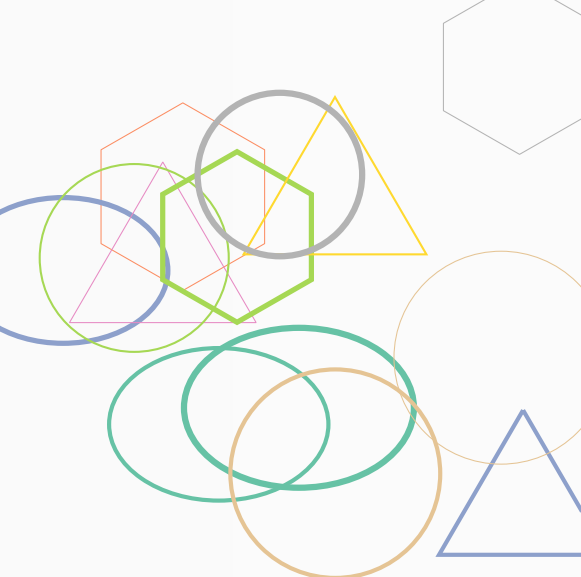[{"shape": "oval", "thickness": 3, "radius": 0.99, "center": [0.514, 0.293]}, {"shape": "oval", "thickness": 2, "radius": 0.94, "center": [0.376, 0.264]}, {"shape": "hexagon", "thickness": 0.5, "radius": 0.81, "center": [0.315, 0.659]}, {"shape": "triangle", "thickness": 2, "radius": 0.83, "center": [0.9, 0.122]}, {"shape": "oval", "thickness": 2.5, "radius": 0.9, "center": [0.109, 0.531]}, {"shape": "triangle", "thickness": 0.5, "radius": 0.93, "center": [0.28, 0.533]}, {"shape": "circle", "thickness": 1, "radius": 0.81, "center": [0.231, 0.552]}, {"shape": "hexagon", "thickness": 2.5, "radius": 0.74, "center": [0.408, 0.589]}, {"shape": "triangle", "thickness": 1, "radius": 0.91, "center": [0.576, 0.649]}, {"shape": "circle", "thickness": 0.5, "radius": 0.92, "center": [0.862, 0.38]}, {"shape": "circle", "thickness": 2, "radius": 0.9, "center": [0.577, 0.179]}, {"shape": "hexagon", "thickness": 0.5, "radius": 0.76, "center": [0.894, 0.883]}, {"shape": "circle", "thickness": 3, "radius": 0.71, "center": [0.482, 0.697]}]